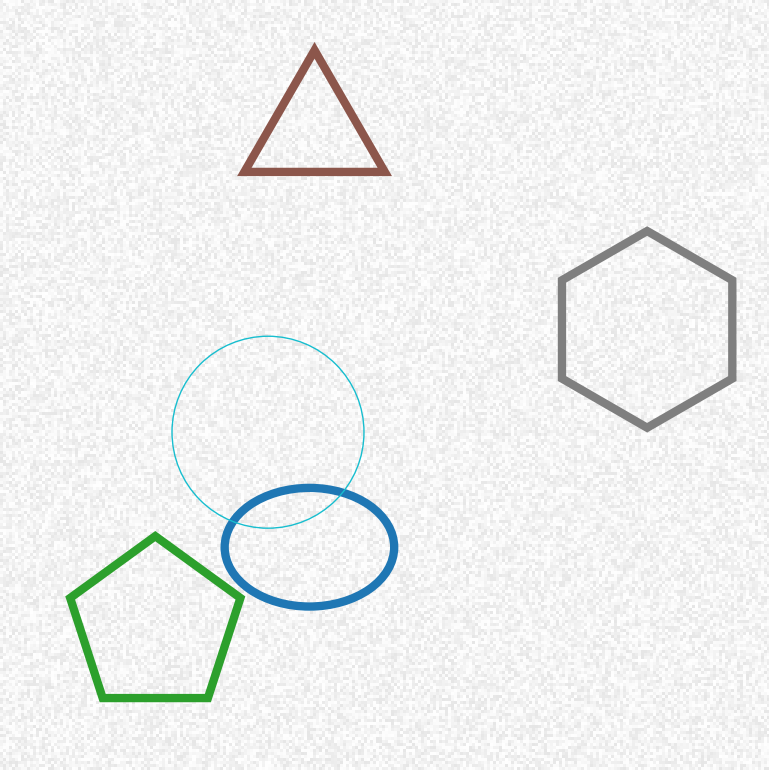[{"shape": "oval", "thickness": 3, "radius": 0.55, "center": [0.402, 0.289]}, {"shape": "pentagon", "thickness": 3, "radius": 0.58, "center": [0.202, 0.187]}, {"shape": "triangle", "thickness": 3, "radius": 0.53, "center": [0.409, 0.829]}, {"shape": "hexagon", "thickness": 3, "radius": 0.64, "center": [0.84, 0.572]}, {"shape": "circle", "thickness": 0.5, "radius": 0.62, "center": [0.348, 0.439]}]